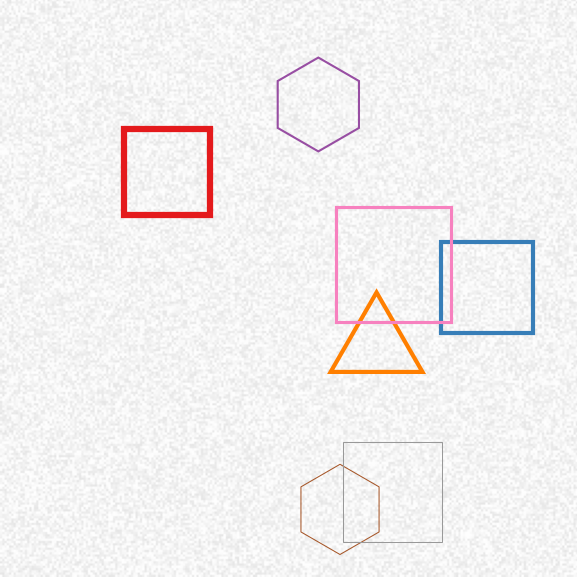[{"shape": "square", "thickness": 3, "radius": 0.37, "center": [0.289, 0.702]}, {"shape": "square", "thickness": 2, "radius": 0.39, "center": [0.843, 0.501]}, {"shape": "hexagon", "thickness": 1, "radius": 0.41, "center": [0.551, 0.818]}, {"shape": "triangle", "thickness": 2, "radius": 0.46, "center": [0.652, 0.401]}, {"shape": "hexagon", "thickness": 0.5, "radius": 0.39, "center": [0.589, 0.117]}, {"shape": "square", "thickness": 1.5, "radius": 0.5, "center": [0.681, 0.542]}, {"shape": "square", "thickness": 0.5, "radius": 0.43, "center": [0.679, 0.147]}]